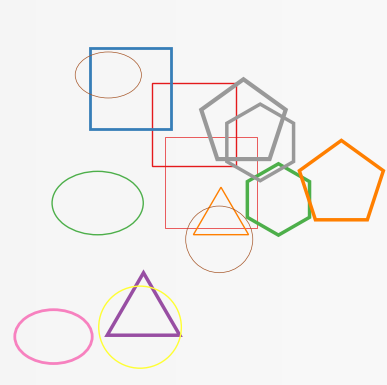[{"shape": "square", "thickness": 0.5, "radius": 0.59, "center": [0.545, 0.525]}, {"shape": "square", "thickness": 1, "radius": 0.54, "center": [0.5, 0.676]}, {"shape": "square", "thickness": 2, "radius": 0.52, "center": [0.337, 0.77]}, {"shape": "hexagon", "thickness": 2.5, "radius": 0.46, "center": [0.719, 0.482]}, {"shape": "oval", "thickness": 1, "radius": 0.59, "center": [0.252, 0.473]}, {"shape": "triangle", "thickness": 2.5, "radius": 0.54, "center": [0.37, 0.183]}, {"shape": "triangle", "thickness": 1, "radius": 0.41, "center": [0.57, 0.432]}, {"shape": "pentagon", "thickness": 2.5, "radius": 0.57, "center": [0.881, 0.521]}, {"shape": "circle", "thickness": 1, "radius": 0.53, "center": [0.361, 0.15]}, {"shape": "oval", "thickness": 0.5, "radius": 0.43, "center": [0.279, 0.805]}, {"shape": "circle", "thickness": 0.5, "radius": 0.43, "center": [0.566, 0.378]}, {"shape": "oval", "thickness": 2, "radius": 0.5, "center": [0.138, 0.126]}, {"shape": "hexagon", "thickness": 2.5, "radius": 0.5, "center": [0.671, 0.63]}, {"shape": "pentagon", "thickness": 3, "radius": 0.57, "center": [0.628, 0.679]}]